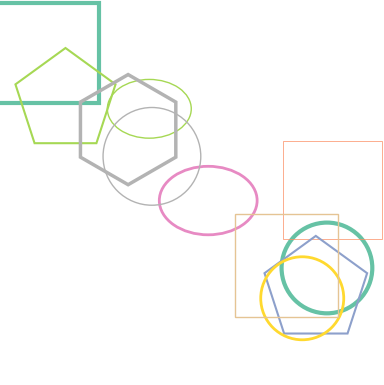[{"shape": "square", "thickness": 3, "radius": 0.65, "center": [0.127, 0.862]}, {"shape": "circle", "thickness": 3, "radius": 0.59, "center": [0.849, 0.304]}, {"shape": "square", "thickness": 0.5, "radius": 0.64, "center": [0.864, 0.507]}, {"shape": "pentagon", "thickness": 1.5, "radius": 0.7, "center": [0.82, 0.247]}, {"shape": "oval", "thickness": 2, "radius": 0.64, "center": [0.541, 0.479]}, {"shape": "pentagon", "thickness": 1.5, "radius": 0.68, "center": [0.17, 0.739]}, {"shape": "oval", "thickness": 1, "radius": 0.54, "center": [0.388, 0.717]}, {"shape": "circle", "thickness": 2, "radius": 0.54, "center": [0.785, 0.225]}, {"shape": "square", "thickness": 1, "radius": 0.67, "center": [0.745, 0.311]}, {"shape": "hexagon", "thickness": 2.5, "radius": 0.72, "center": [0.333, 0.663]}, {"shape": "circle", "thickness": 1, "radius": 0.63, "center": [0.395, 0.594]}]